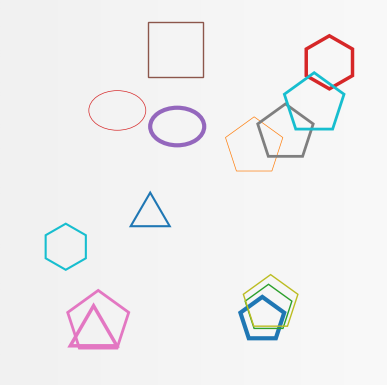[{"shape": "triangle", "thickness": 1.5, "radius": 0.29, "center": [0.388, 0.442]}, {"shape": "pentagon", "thickness": 3, "radius": 0.3, "center": [0.677, 0.169]}, {"shape": "pentagon", "thickness": 0.5, "radius": 0.39, "center": [0.656, 0.619]}, {"shape": "pentagon", "thickness": 1, "radius": 0.32, "center": [0.693, 0.198]}, {"shape": "oval", "thickness": 0.5, "radius": 0.37, "center": [0.303, 0.713]}, {"shape": "hexagon", "thickness": 2.5, "radius": 0.34, "center": [0.85, 0.838]}, {"shape": "oval", "thickness": 3, "radius": 0.35, "center": [0.457, 0.671]}, {"shape": "square", "thickness": 1, "radius": 0.36, "center": [0.453, 0.871]}, {"shape": "pentagon", "thickness": 2, "radius": 0.41, "center": [0.253, 0.163]}, {"shape": "triangle", "thickness": 2.5, "radius": 0.35, "center": [0.241, 0.136]}, {"shape": "pentagon", "thickness": 2, "radius": 0.38, "center": [0.737, 0.655]}, {"shape": "pentagon", "thickness": 1, "radius": 0.37, "center": [0.698, 0.213]}, {"shape": "hexagon", "thickness": 1.5, "radius": 0.3, "center": [0.17, 0.359]}, {"shape": "pentagon", "thickness": 2, "radius": 0.4, "center": [0.811, 0.73]}]